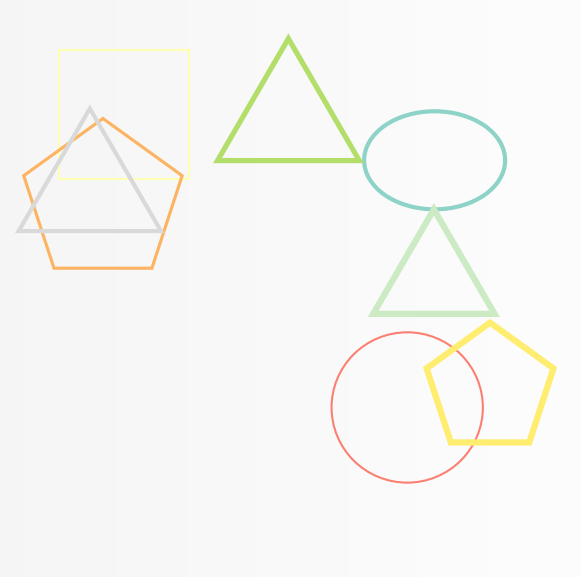[{"shape": "oval", "thickness": 2, "radius": 0.61, "center": [0.748, 0.722]}, {"shape": "square", "thickness": 1, "radius": 0.56, "center": [0.213, 0.801]}, {"shape": "circle", "thickness": 1, "radius": 0.65, "center": [0.701, 0.294]}, {"shape": "pentagon", "thickness": 1.5, "radius": 0.72, "center": [0.177, 0.651]}, {"shape": "triangle", "thickness": 2.5, "radius": 0.7, "center": [0.496, 0.791]}, {"shape": "triangle", "thickness": 2, "radius": 0.71, "center": [0.155, 0.67]}, {"shape": "triangle", "thickness": 3, "radius": 0.6, "center": [0.746, 0.516]}, {"shape": "pentagon", "thickness": 3, "radius": 0.57, "center": [0.843, 0.326]}]